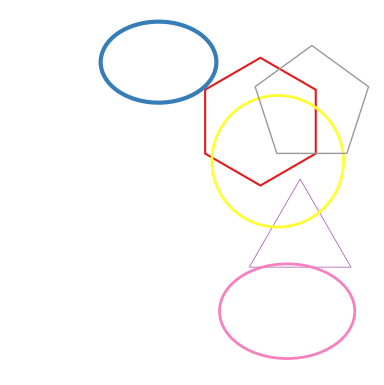[{"shape": "hexagon", "thickness": 1.5, "radius": 0.83, "center": [0.676, 0.684]}, {"shape": "oval", "thickness": 3, "radius": 0.75, "center": [0.412, 0.839]}, {"shape": "triangle", "thickness": 0.5, "radius": 0.76, "center": [0.78, 0.382]}, {"shape": "circle", "thickness": 2, "radius": 0.85, "center": [0.721, 0.581]}, {"shape": "oval", "thickness": 2, "radius": 0.88, "center": [0.746, 0.192]}, {"shape": "pentagon", "thickness": 1, "radius": 0.77, "center": [0.81, 0.727]}]